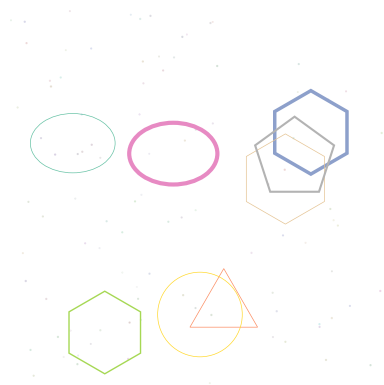[{"shape": "oval", "thickness": 0.5, "radius": 0.55, "center": [0.189, 0.628]}, {"shape": "triangle", "thickness": 0.5, "radius": 0.51, "center": [0.581, 0.201]}, {"shape": "hexagon", "thickness": 2.5, "radius": 0.54, "center": [0.807, 0.656]}, {"shape": "oval", "thickness": 3, "radius": 0.57, "center": [0.45, 0.601]}, {"shape": "hexagon", "thickness": 1, "radius": 0.54, "center": [0.272, 0.136]}, {"shape": "circle", "thickness": 0.5, "radius": 0.55, "center": [0.519, 0.183]}, {"shape": "hexagon", "thickness": 0.5, "radius": 0.59, "center": [0.741, 0.535]}, {"shape": "pentagon", "thickness": 1.5, "radius": 0.54, "center": [0.765, 0.589]}]